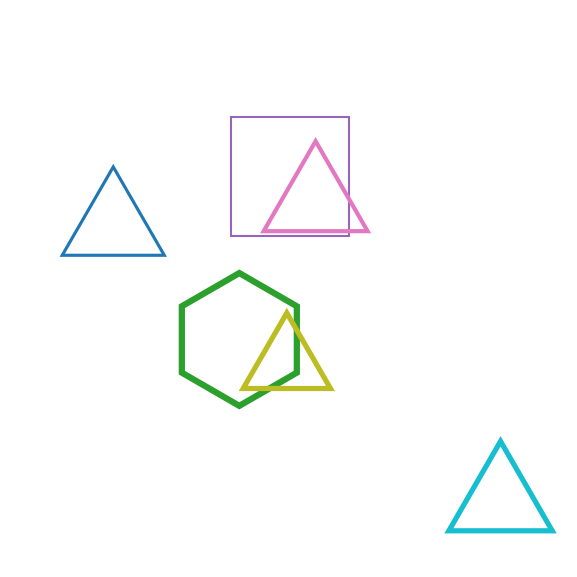[{"shape": "triangle", "thickness": 1.5, "radius": 0.51, "center": [0.196, 0.608]}, {"shape": "hexagon", "thickness": 3, "radius": 0.57, "center": [0.414, 0.411]}, {"shape": "square", "thickness": 1, "radius": 0.51, "center": [0.502, 0.693]}, {"shape": "triangle", "thickness": 2, "radius": 0.52, "center": [0.547, 0.651]}, {"shape": "triangle", "thickness": 2.5, "radius": 0.44, "center": [0.497, 0.37]}, {"shape": "triangle", "thickness": 2.5, "radius": 0.52, "center": [0.867, 0.132]}]